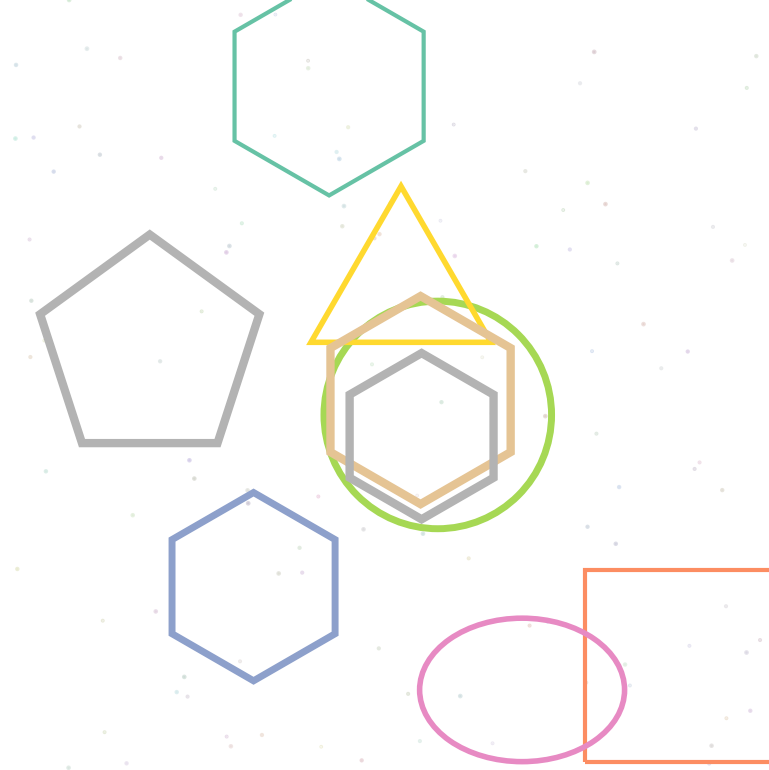[{"shape": "hexagon", "thickness": 1.5, "radius": 0.71, "center": [0.427, 0.888]}, {"shape": "square", "thickness": 1.5, "radius": 0.63, "center": [0.885, 0.135]}, {"shape": "hexagon", "thickness": 2.5, "radius": 0.61, "center": [0.329, 0.238]}, {"shape": "oval", "thickness": 2, "radius": 0.67, "center": [0.678, 0.104]}, {"shape": "circle", "thickness": 2.5, "radius": 0.74, "center": [0.569, 0.461]}, {"shape": "triangle", "thickness": 2, "radius": 0.68, "center": [0.521, 0.623]}, {"shape": "hexagon", "thickness": 3, "radius": 0.68, "center": [0.546, 0.48]}, {"shape": "pentagon", "thickness": 3, "radius": 0.75, "center": [0.194, 0.546]}, {"shape": "hexagon", "thickness": 3, "radius": 0.54, "center": [0.548, 0.434]}]